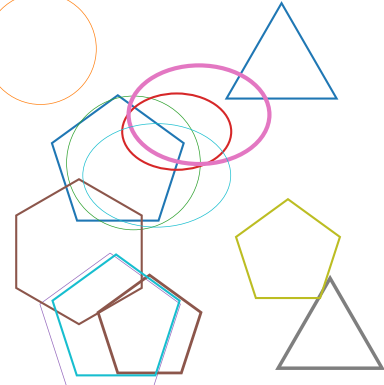[{"shape": "pentagon", "thickness": 1.5, "radius": 0.9, "center": [0.306, 0.573]}, {"shape": "triangle", "thickness": 1.5, "radius": 0.83, "center": [0.731, 0.827]}, {"shape": "circle", "thickness": 0.5, "radius": 0.72, "center": [0.105, 0.873]}, {"shape": "circle", "thickness": 0.5, "radius": 0.87, "center": [0.347, 0.577]}, {"shape": "oval", "thickness": 1.5, "radius": 0.71, "center": [0.459, 0.658]}, {"shape": "pentagon", "thickness": 0.5, "radius": 0.96, "center": [0.286, 0.151]}, {"shape": "pentagon", "thickness": 2, "radius": 0.7, "center": [0.388, 0.145]}, {"shape": "hexagon", "thickness": 1.5, "radius": 0.94, "center": [0.205, 0.346]}, {"shape": "oval", "thickness": 3, "radius": 0.91, "center": [0.517, 0.702]}, {"shape": "triangle", "thickness": 2.5, "radius": 0.78, "center": [0.857, 0.122]}, {"shape": "pentagon", "thickness": 1.5, "radius": 0.71, "center": [0.748, 0.341]}, {"shape": "oval", "thickness": 0.5, "radius": 0.96, "center": [0.407, 0.544]}, {"shape": "pentagon", "thickness": 1.5, "radius": 0.87, "center": [0.301, 0.165]}]